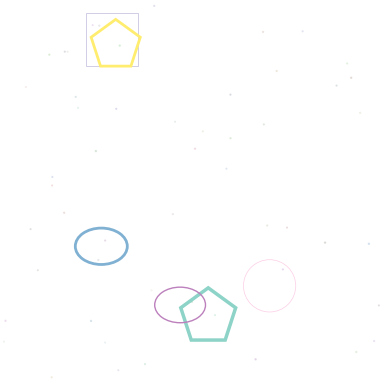[{"shape": "pentagon", "thickness": 2.5, "radius": 0.37, "center": [0.541, 0.177]}, {"shape": "square", "thickness": 0.5, "radius": 0.34, "center": [0.291, 0.897]}, {"shape": "oval", "thickness": 2, "radius": 0.34, "center": [0.263, 0.36]}, {"shape": "circle", "thickness": 0.5, "radius": 0.34, "center": [0.7, 0.258]}, {"shape": "oval", "thickness": 1, "radius": 0.33, "center": [0.468, 0.208]}, {"shape": "pentagon", "thickness": 2, "radius": 0.34, "center": [0.301, 0.883]}]